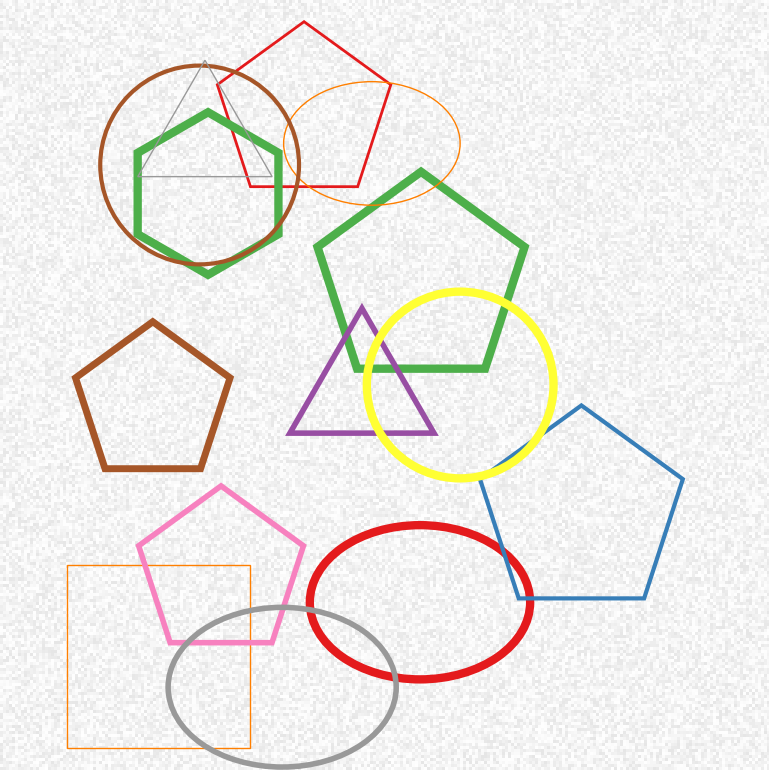[{"shape": "oval", "thickness": 3, "radius": 0.72, "center": [0.545, 0.218]}, {"shape": "pentagon", "thickness": 1, "radius": 0.59, "center": [0.395, 0.853]}, {"shape": "pentagon", "thickness": 1.5, "radius": 0.69, "center": [0.755, 0.335]}, {"shape": "hexagon", "thickness": 3, "radius": 0.53, "center": [0.27, 0.749]}, {"shape": "pentagon", "thickness": 3, "radius": 0.71, "center": [0.547, 0.636]}, {"shape": "triangle", "thickness": 2, "radius": 0.54, "center": [0.47, 0.492]}, {"shape": "oval", "thickness": 0.5, "radius": 0.57, "center": [0.483, 0.814]}, {"shape": "square", "thickness": 0.5, "radius": 0.59, "center": [0.206, 0.147]}, {"shape": "circle", "thickness": 3, "radius": 0.61, "center": [0.598, 0.5]}, {"shape": "pentagon", "thickness": 2.5, "radius": 0.53, "center": [0.198, 0.477]}, {"shape": "circle", "thickness": 1.5, "radius": 0.65, "center": [0.259, 0.786]}, {"shape": "pentagon", "thickness": 2, "radius": 0.56, "center": [0.287, 0.256]}, {"shape": "triangle", "thickness": 0.5, "radius": 0.5, "center": [0.266, 0.821]}, {"shape": "oval", "thickness": 2, "radius": 0.74, "center": [0.366, 0.108]}]